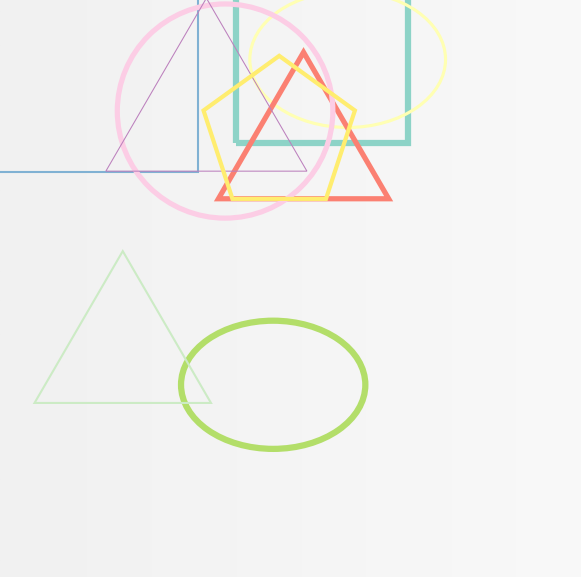[{"shape": "square", "thickness": 3, "radius": 0.74, "center": [0.554, 0.898]}, {"shape": "oval", "thickness": 1.5, "radius": 0.84, "center": [0.598, 0.896]}, {"shape": "triangle", "thickness": 2.5, "radius": 0.85, "center": [0.522, 0.74]}, {"shape": "square", "thickness": 1, "radius": 0.89, "center": [0.163, 0.879]}, {"shape": "oval", "thickness": 3, "radius": 0.79, "center": [0.47, 0.333]}, {"shape": "circle", "thickness": 2.5, "radius": 0.93, "center": [0.387, 0.807]}, {"shape": "triangle", "thickness": 0.5, "radius": 1.0, "center": [0.355, 0.803]}, {"shape": "triangle", "thickness": 1, "radius": 0.88, "center": [0.211, 0.389]}, {"shape": "pentagon", "thickness": 2, "radius": 0.68, "center": [0.48, 0.766]}]